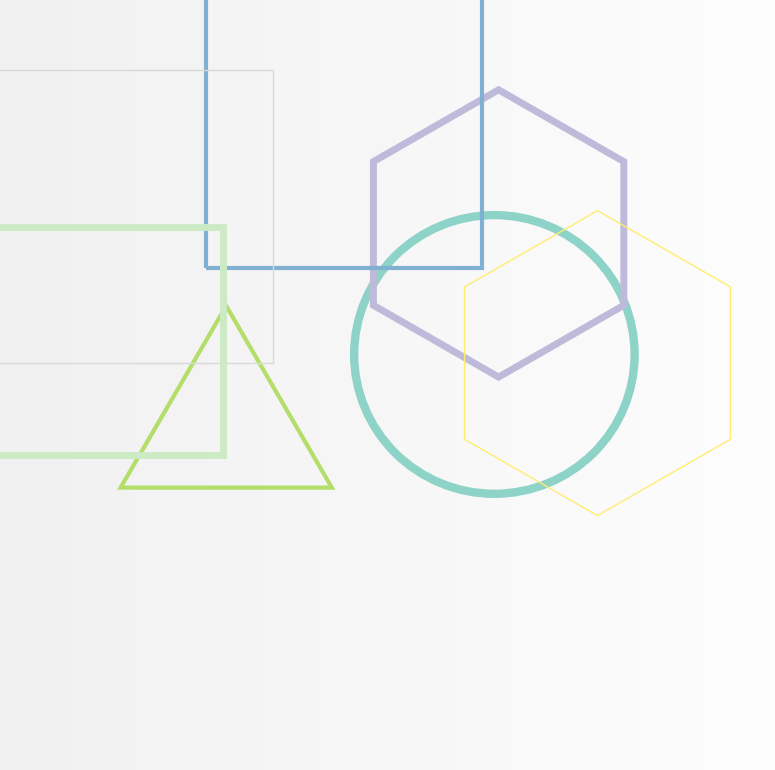[{"shape": "circle", "thickness": 3, "radius": 0.9, "center": [0.638, 0.54]}, {"shape": "hexagon", "thickness": 2.5, "radius": 0.93, "center": [0.643, 0.697]}, {"shape": "square", "thickness": 1.5, "radius": 0.89, "center": [0.444, 0.83]}, {"shape": "triangle", "thickness": 1.5, "radius": 0.79, "center": [0.292, 0.445]}, {"shape": "square", "thickness": 0.5, "radius": 0.95, "center": [0.162, 0.719]}, {"shape": "square", "thickness": 2.5, "radius": 0.74, "center": [0.14, 0.557]}, {"shape": "hexagon", "thickness": 0.5, "radius": 0.99, "center": [0.771, 0.528]}]